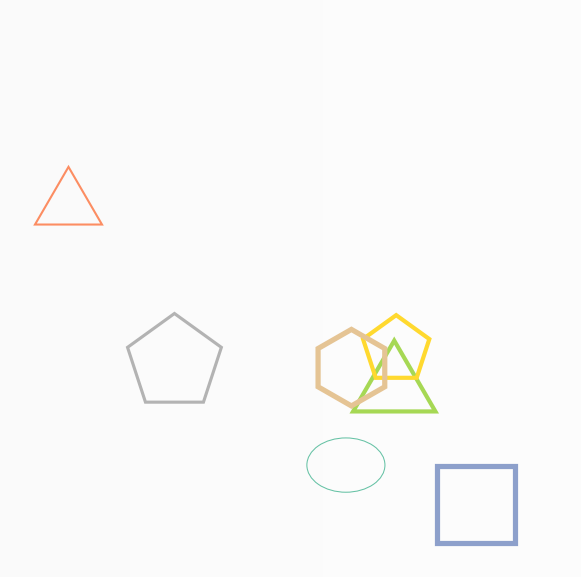[{"shape": "oval", "thickness": 0.5, "radius": 0.34, "center": [0.595, 0.194]}, {"shape": "triangle", "thickness": 1, "radius": 0.33, "center": [0.118, 0.644]}, {"shape": "square", "thickness": 2.5, "radius": 0.33, "center": [0.819, 0.126]}, {"shape": "triangle", "thickness": 2, "radius": 0.41, "center": [0.678, 0.328]}, {"shape": "pentagon", "thickness": 2, "radius": 0.3, "center": [0.682, 0.393]}, {"shape": "hexagon", "thickness": 2.5, "radius": 0.33, "center": [0.605, 0.362]}, {"shape": "pentagon", "thickness": 1.5, "radius": 0.42, "center": [0.3, 0.371]}]